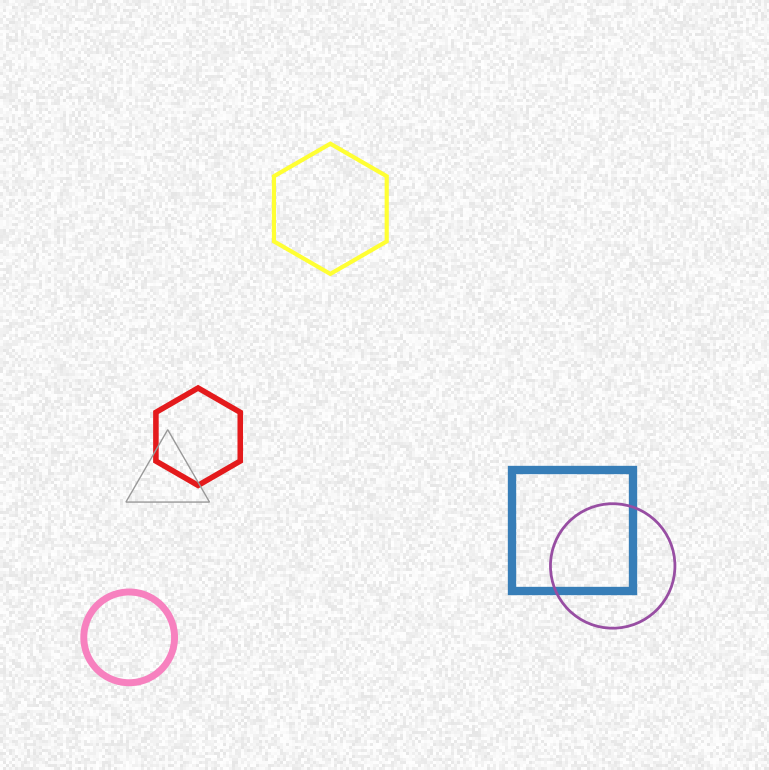[{"shape": "hexagon", "thickness": 2, "radius": 0.32, "center": [0.257, 0.433]}, {"shape": "square", "thickness": 3, "radius": 0.39, "center": [0.744, 0.311]}, {"shape": "circle", "thickness": 1, "radius": 0.4, "center": [0.796, 0.265]}, {"shape": "hexagon", "thickness": 1.5, "radius": 0.42, "center": [0.429, 0.729]}, {"shape": "circle", "thickness": 2.5, "radius": 0.29, "center": [0.168, 0.172]}, {"shape": "triangle", "thickness": 0.5, "radius": 0.31, "center": [0.218, 0.379]}]